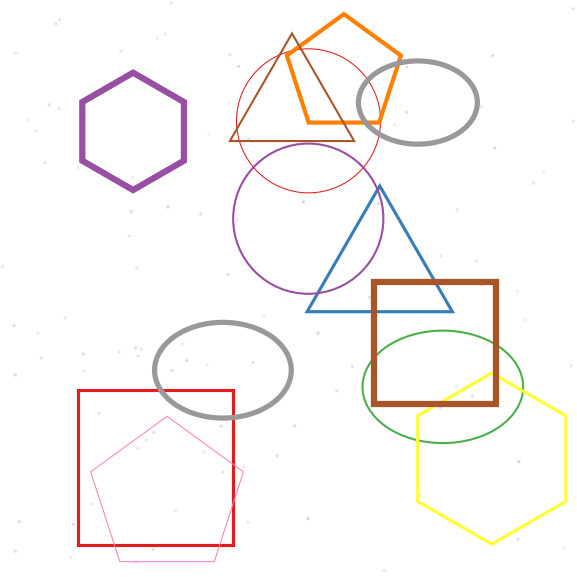[{"shape": "circle", "thickness": 0.5, "radius": 0.62, "center": [0.534, 0.79]}, {"shape": "square", "thickness": 1.5, "radius": 0.67, "center": [0.269, 0.189]}, {"shape": "triangle", "thickness": 1.5, "radius": 0.73, "center": [0.658, 0.532]}, {"shape": "oval", "thickness": 1, "radius": 0.7, "center": [0.767, 0.329]}, {"shape": "circle", "thickness": 1, "radius": 0.65, "center": [0.534, 0.62]}, {"shape": "hexagon", "thickness": 3, "radius": 0.51, "center": [0.23, 0.772]}, {"shape": "pentagon", "thickness": 2, "radius": 0.52, "center": [0.596, 0.871]}, {"shape": "hexagon", "thickness": 1.5, "radius": 0.74, "center": [0.852, 0.205]}, {"shape": "square", "thickness": 3, "radius": 0.53, "center": [0.753, 0.405]}, {"shape": "triangle", "thickness": 1, "radius": 0.62, "center": [0.506, 0.817]}, {"shape": "pentagon", "thickness": 0.5, "radius": 0.7, "center": [0.289, 0.139]}, {"shape": "oval", "thickness": 2.5, "radius": 0.59, "center": [0.386, 0.358]}, {"shape": "oval", "thickness": 2.5, "radius": 0.51, "center": [0.724, 0.822]}]